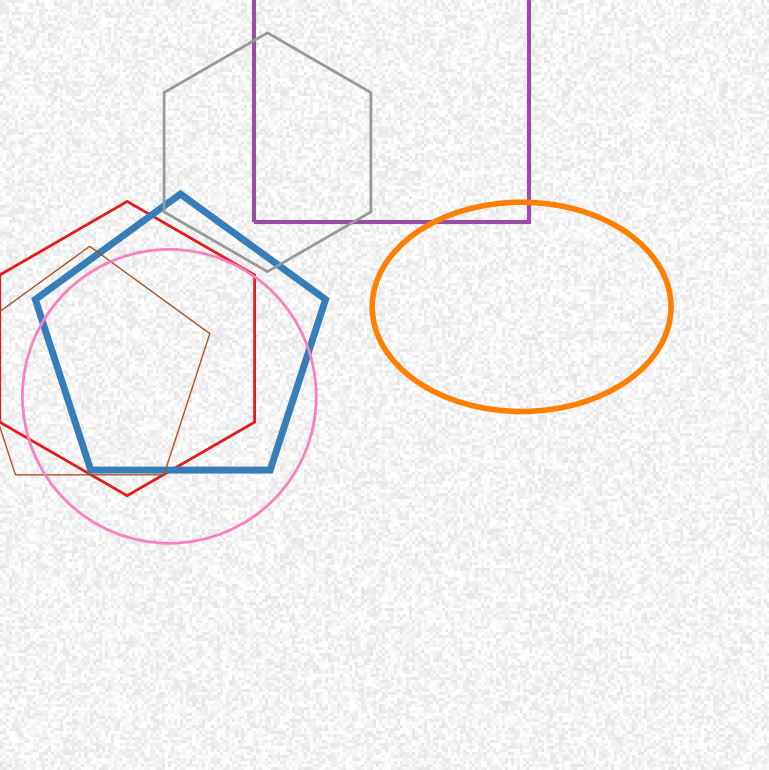[{"shape": "hexagon", "thickness": 1, "radius": 0.96, "center": [0.165, 0.547]}, {"shape": "pentagon", "thickness": 2.5, "radius": 0.99, "center": [0.234, 0.55]}, {"shape": "square", "thickness": 1.5, "radius": 0.89, "center": [0.509, 0.89]}, {"shape": "oval", "thickness": 2, "radius": 0.97, "center": [0.677, 0.601]}, {"shape": "pentagon", "thickness": 0.5, "radius": 0.82, "center": [0.116, 0.516]}, {"shape": "circle", "thickness": 1, "radius": 0.95, "center": [0.22, 0.485]}, {"shape": "hexagon", "thickness": 1, "radius": 0.78, "center": [0.347, 0.802]}]